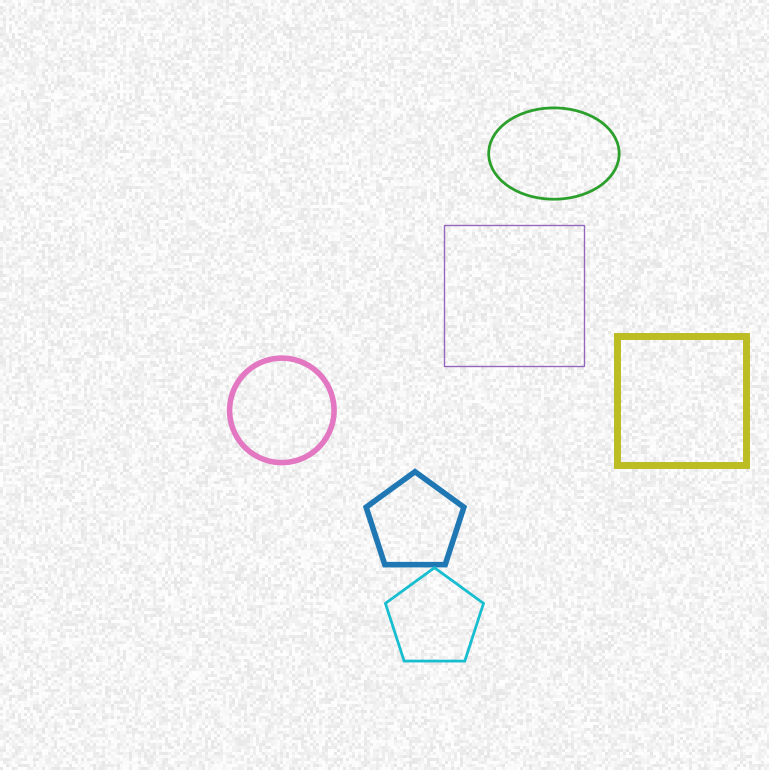[{"shape": "pentagon", "thickness": 2, "radius": 0.33, "center": [0.539, 0.321]}, {"shape": "oval", "thickness": 1, "radius": 0.42, "center": [0.719, 0.801]}, {"shape": "square", "thickness": 0.5, "radius": 0.46, "center": [0.668, 0.616]}, {"shape": "circle", "thickness": 2, "radius": 0.34, "center": [0.366, 0.467]}, {"shape": "square", "thickness": 2.5, "radius": 0.42, "center": [0.885, 0.48]}, {"shape": "pentagon", "thickness": 1, "radius": 0.34, "center": [0.564, 0.196]}]